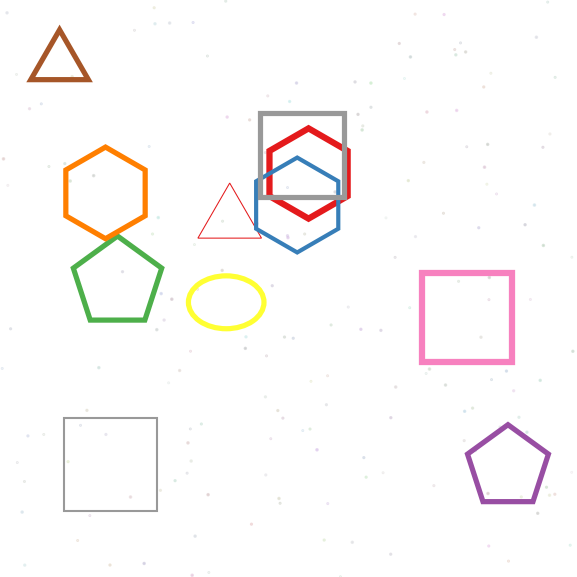[{"shape": "hexagon", "thickness": 3, "radius": 0.39, "center": [0.534, 0.699]}, {"shape": "triangle", "thickness": 0.5, "radius": 0.32, "center": [0.398, 0.619]}, {"shape": "hexagon", "thickness": 2, "radius": 0.41, "center": [0.515, 0.644]}, {"shape": "pentagon", "thickness": 2.5, "radius": 0.4, "center": [0.204, 0.51]}, {"shape": "pentagon", "thickness": 2.5, "radius": 0.37, "center": [0.88, 0.19]}, {"shape": "hexagon", "thickness": 2.5, "radius": 0.4, "center": [0.183, 0.665]}, {"shape": "oval", "thickness": 2.5, "radius": 0.33, "center": [0.392, 0.476]}, {"shape": "triangle", "thickness": 2.5, "radius": 0.29, "center": [0.103, 0.89]}, {"shape": "square", "thickness": 3, "radius": 0.39, "center": [0.809, 0.449]}, {"shape": "square", "thickness": 1, "radius": 0.4, "center": [0.192, 0.195]}, {"shape": "square", "thickness": 2.5, "radius": 0.36, "center": [0.523, 0.73]}]